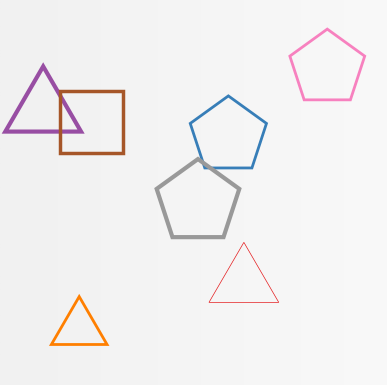[{"shape": "triangle", "thickness": 0.5, "radius": 0.52, "center": [0.629, 0.267]}, {"shape": "pentagon", "thickness": 2, "radius": 0.52, "center": [0.589, 0.647]}, {"shape": "triangle", "thickness": 3, "radius": 0.56, "center": [0.111, 0.715]}, {"shape": "triangle", "thickness": 2, "radius": 0.41, "center": [0.204, 0.147]}, {"shape": "square", "thickness": 2.5, "radius": 0.4, "center": [0.236, 0.683]}, {"shape": "pentagon", "thickness": 2, "radius": 0.51, "center": [0.845, 0.823]}, {"shape": "pentagon", "thickness": 3, "radius": 0.56, "center": [0.511, 0.475]}]